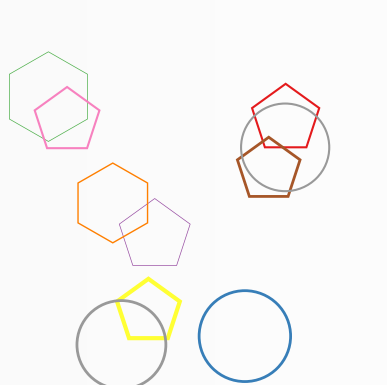[{"shape": "pentagon", "thickness": 1.5, "radius": 0.46, "center": [0.737, 0.691]}, {"shape": "circle", "thickness": 2, "radius": 0.59, "center": [0.632, 0.127]}, {"shape": "hexagon", "thickness": 0.5, "radius": 0.58, "center": [0.125, 0.749]}, {"shape": "pentagon", "thickness": 0.5, "radius": 0.48, "center": [0.399, 0.388]}, {"shape": "hexagon", "thickness": 1, "radius": 0.52, "center": [0.291, 0.473]}, {"shape": "pentagon", "thickness": 3, "radius": 0.43, "center": [0.383, 0.191]}, {"shape": "pentagon", "thickness": 2, "radius": 0.43, "center": [0.694, 0.559]}, {"shape": "pentagon", "thickness": 1.5, "radius": 0.44, "center": [0.173, 0.686]}, {"shape": "circle", "thickness": 2, "radius": 0.57, "center": [0.313, 0.105]}, {"shape": "circle", "thickness": 1.5, "radius": 0.57, "center": [0.736, 0.617]}]